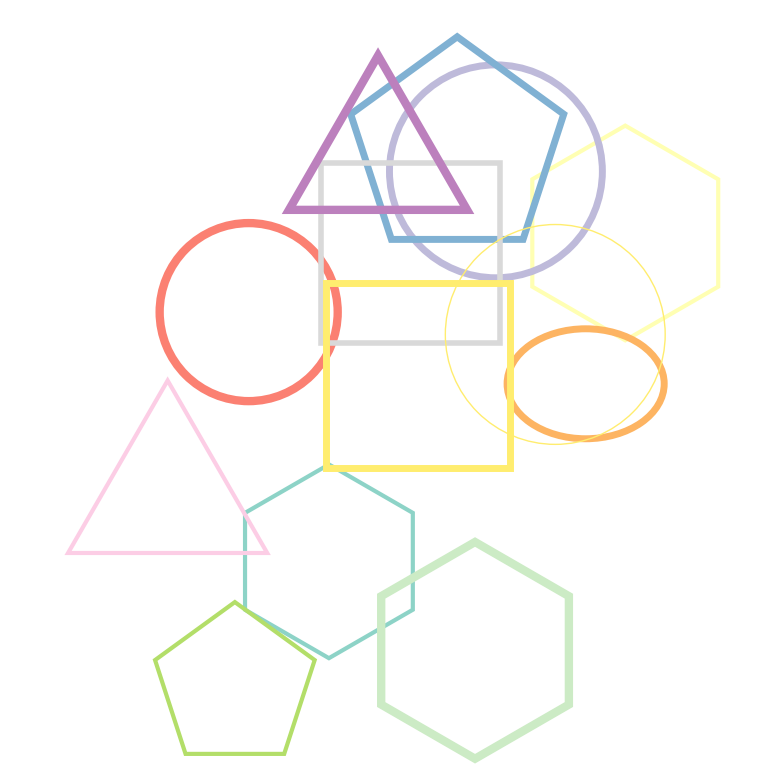[{"shape": "hexagon", "thickness": 1.5, "radius": 0.63, "center": [0.427, 0.271]}, {"shape": "hexagon", "thickness": 1.5, "radius": 0.7, "center": [0.812, 0.697]}, {"shape": "circle", "thickness": 2.5, "radius": 0.69, "center": [0.644, 0.777]}, {"shape": "circle", "thickness": 3, "radius": 0.58, "center": [0.323, 0.595]}, {"shape": "pentagon", "thickness": 2.5, "radius": 0.73, "center": [0.594, 0.807]}, {"shape": "oval", "thickness": 2.5, "radius": 0.51, "center": [0.761, 0.502]}, {"shape": "pentagon", "thickness": 1.5, "radius": 0.54, "center": [0.305, 0.109]}, {"shape": "triangle", "thickness": 1.5, "radius": 0.75, "center": [0.218, 0.357]}, {"shape": "square", "thickness": 2, "radius": 0.58, "center": [0.533, 0.671]}, {"shape": "triangle", "thickness": 3, "radius": 0.67, "center": [0.491, 0.794]}, {"shape": "hexagon", "thickness": 3, "radius": 0.7, "center": [0.617, 0.155]}, {"shape": "square", "thickness": 2.5, "radius": 0.6, "center": [0.543, 0.512]}, {"shape": "circle", "thickness": 0.5, "radius": 0.71, "center": [0.721, 0.566]}]